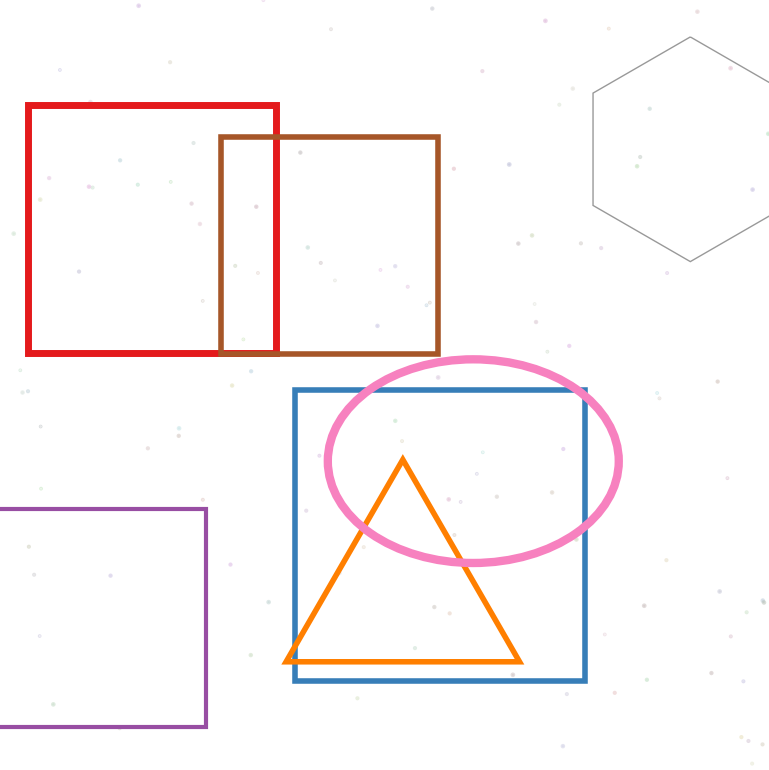[{"shape": "square", "thickness": 2.5, "radius": 0.8, "center": [0.197, 0.703]}, {"shape": "square", "thickness": 2, "radius": 0.94, "center": [0.571, 0.305]}, {"shape": "square", "thickness": 1.5, "radius": 0.71, "center": [0.126, 0.198]}, {"shape": "triangle", "thickness": 2, "radius": 0.88, "center": [0.523, 0.228]}, {"shape": "square", "thickness": 2, "radius": 0.7, "center": [0.428, 0.681]}, {"shape": "oval", "thickness": 3, "radius": 0.94, "center": [0.615, 0.401]}, {"shape": "hexagon", "thickness": 0.5, "radius": 0.73, "center": [0.897, 0.806]}]